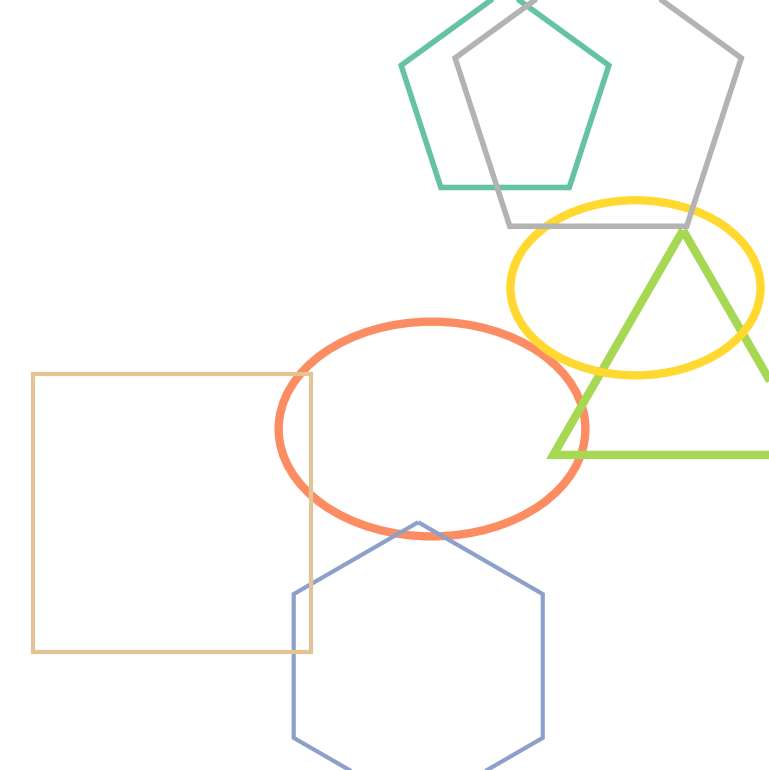[{"shape": "pentagon", "thickness": 2, "radius": 0.71, "center": [0.656, 0.871]}, {"shape": "oval", "thickness": 3, "radius": 1.0, "center": [0.561, 0.443]}, {"shape": "hexagon", "thickness": 1.5, "radius": 0.93, "center": [0.543, 0.135]}, {"shape": "triangle", "thickness": 3, "radius": 0.97, "center": [0.887, 0.506]}, {"shape": "oval", "thickness": 3, "radius": 0.81, "center": [0.825, 0.626]}, {"shape": "square", "thickness": 1.5, "radius": 0.9, "center": [0.224, 0.333]}, {"shape": "pentagon", "thickness": 2, "radius": 0.98, "center": [0.777, 0.864]}]